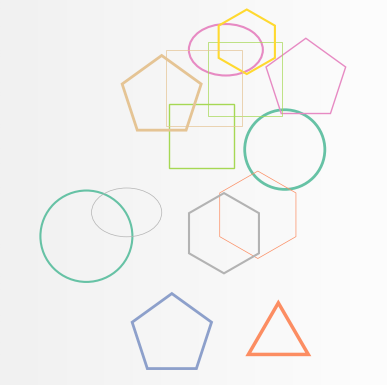[{"shape": "circle", "thickness": 2, "radius": 0.52, "center": [0.735, 0.612]}, {"shape": "circle", "thickness": 1.5, "radius": 0.59, "center": [0.223, 0.386]}, {"shape": "hexagon", "thickness": 0.5, "radius": 0.57, "center": [0.665, 0.442]}, {"shape": "triangle", "thickness": 2.5, "radius": 0.45, "center": [0.718, 0.124]}, {"shape": "pentagon", "thickness": 2, "radius": 0.54, "center": [0.443, 0.13]}, {"shape": "oval", "thickness": 1.5, "radius": 0.48, "center": [0.583, 0.871]}, {"shape": "pentagon", "thickness": 1, "radius": 0.54, "center": [0.789, 0.793]}, {"shape": "square", "thickness": 0.5, "radius": 0.48, "center": [0.633, 0.795]}, {"shape": "square", "thickness": 1, "radius": 0.42, "center": [0.52, 0.645]}, {"shape": "hexagon", "thickness": 1.5, "radius": 0.42, "center": [0.637, 0.892]}, {"shape": "pentagon", "thickness": 2, "radius": 0.54, "center": [0.417, 0.749]}, {"shape": "square", "thickness": 0.5, "radius": 0.49, "center": [0.526, 0.772]}, {"shape": "oval", "thickness": 0.5, "radius": 0.45, "center": [0.327, 0.448]}, {"shape": "hexagon", "thickness": 1.5, "radius": 0.52, "center": [0.578, 0.394]}]